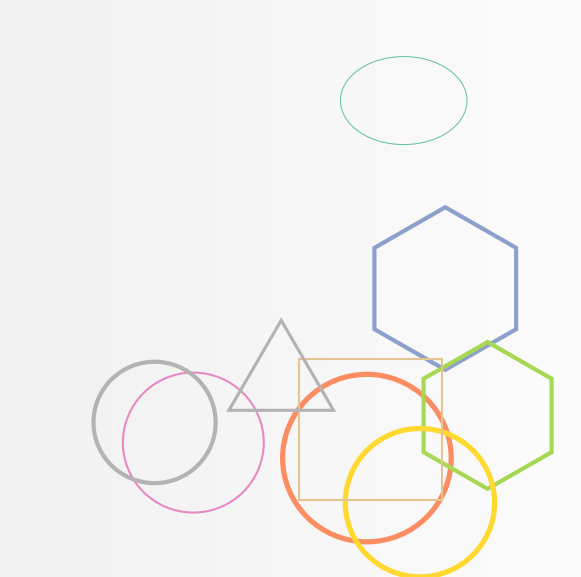[{"shape": "oval", "thickness": 0.5, "radius": 0.54, "center": [0.695, 0.825]}, {"shape": "circle", "thickness": 2.5, "radius": 0.73, "center": [0.631, 0.206]}, {"shape": "hexagon", "thickness": 2, "radius": 0.7, "center": [0.766, 0.5]}, {"shape": "circle", "thickness": 1, "radius": 0.61, "center": [0.333, 0.233]}, {"shape": "hexagon", "thickness": 2, "radius": 0.64, "center": [0.839, 0.28]}, {"shape": "circle", "thickness": 2.5, "radius": 0.64, "center": [0.723, 0.129]}, {"shape": "square", "thickness": 1, "radius": 0.61, "center": [0.637, 0.255]}, {"shape": "circle", "thickness": 2, "radius": 0.53, "center": [0.266, 0.268]}, {"shape": "triangle", "thickness": 1.5, "radius": 0.52, "center": [0.484, 0.341]}]